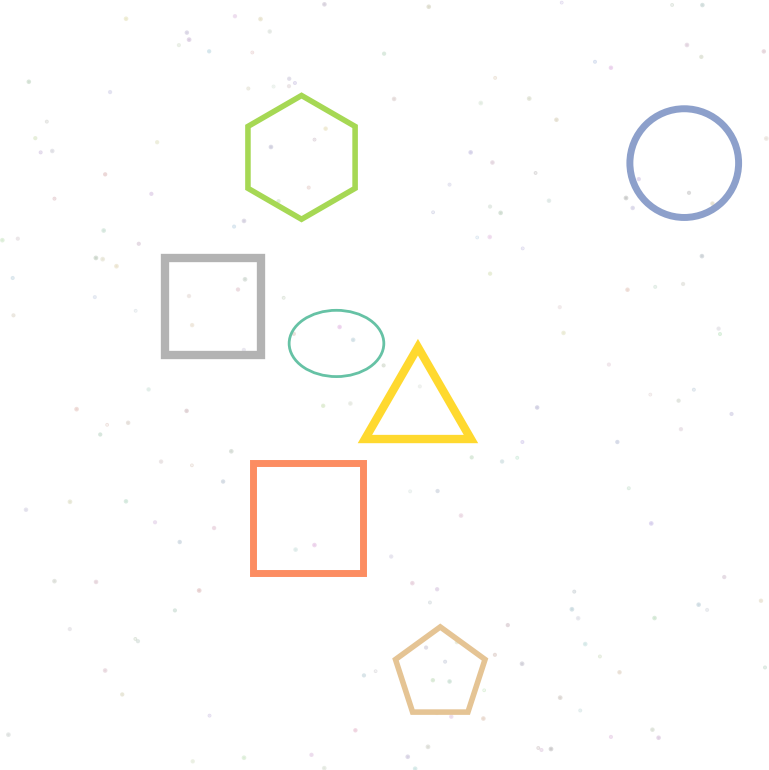[{"shape": "oval", "thickness": 1, "radius": 0.31, "center": [0.437, 0.554]}, {"shape": "square", "thickness": 2.5, "radius": 0.36, "center": [0.4, 0.328]}, {"shape": "circle", "thickness": 2.5, "radius": 0.35, "center": [0.889, 0.788]}, {"shape": "hexagon", "thickness": 2, "radius": 0.4, "center": [0.392, 0.796]}, {"shape": "triangle", "thickness": 3, "radius": 0.4, "center": [0.543, 0.47]}, {"shape": "pentagon", "thickness": 2, "radius": 0.31, "center": [0.572, 0.125]}, {"shape": "square", "thickness": 3, "radius": 0.31, "center": [0.277, 0.602]}]